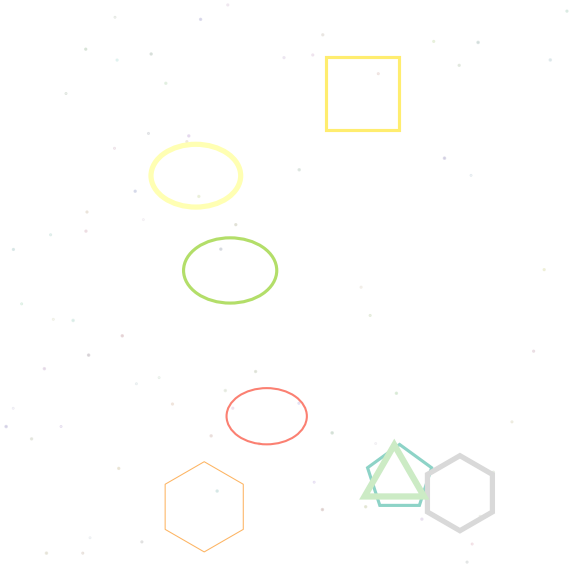[{"shape": "pentagon", "thickness": 1.5, "radius": 0.29, "center": [0.692, 0.171]}, {"shape": "oval", "thickness": 2.5, "radius": 0.39, "center": [0.339, 0.695]}, {"shape": "oval", "thickness": 1, "radius": 0.35, "center": [0.462, 0.278]}, {"shape": "hexagon", "thickness": 0.5, "radius": 0.39, "center": [0.354, 0.122]}, {"shape": "oval", "thickness": 1.5, "radius": 0.4, "center": [0.399, 0.531]}, {"shape": "hexagon", "thickness": 2.5, "radius": 0.32, "center": [0.796, 0.145]}, {"shape": "triangle", "thickness": 3, "radius": 0.3, "center": [0.683, 0.169]}, {"shape": "square", "thickness": 1.5, "radius": 0.32, "center": [0.627, 0.837]}]